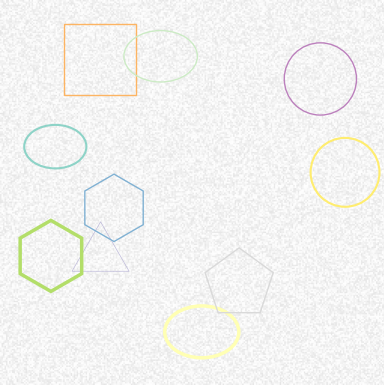[{"shape": "oval", "thickness": 1.5, "radius": 0.4, "center": [0.144, 0.619]}, {"shape": "oval", "thickness": 2.5, "radius": 0.48, "center": [0.524, 0.138]}, {"shape": "triangle", "thickness": 0.5, "radius": 0.43, "center": [0.261, 0.338]}, {"shape": "hexagon", "thickness": 1, "radius": 0.44, "center": [0.296, 0.46]}, {"shape": "square", "thickness": 1, "radius": 0.47, "center": [0.26, 0.846]}, {"shape": "hexagon", "thickness": 2.5, "radius": 0.46, "center": [0.132, 0.335]}, {"shape": "pentagon", "thickness": 1, "radius": 0.47, "center": [0.621, 0.263]}, {"shape": "circle", "thickness": 1, "radius": 0.47, "center": [0.832, 0.795]}, {"shape": "oval", "thickness": 1, "radius": 0.48, "center": [0.417, 0.854]}, {"shape": "circle", "thickness": 1.5, "radius": 0.45, "center": [0.896, 0.552]}]